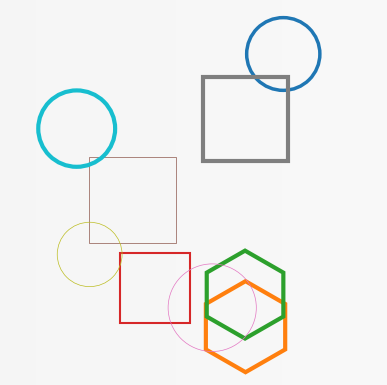[{"shape": "circle", "thickness": 2.5, "radius": 0.47, "center": [0.731, 0.86]}, {"shape": "hexagon", "thickness": 3, "radius": 0.59, "center": [0.634, 0.151]}, {"shape": "hexagon", "thickness": 3, "radius": 0.57, "center": [0.632, 0.235]}, {"shape": "square", "thickness": 1.5, "radius": 0.45, "center": [0.4, 0.252]}, {"shape": "square", "thickness": 0.5, "radius": 0.56, "center": [0.343, 0.48]}, {"shape": "circle", "thickness": 0.5, "radius": 0.57, "center": [0.548, 0.201]}, {"shape": "square", "thickness": 3, "radius": 0.54, "center": [0.634, 0.69]}, {"shape": "circle", "thickness": 0.5, "radius": 0.42, "center": [0.231, 0.339]}, {"shape": "circle", "thickness": 3, "radius": 0.5, "center": [0.198, 0.666]}]